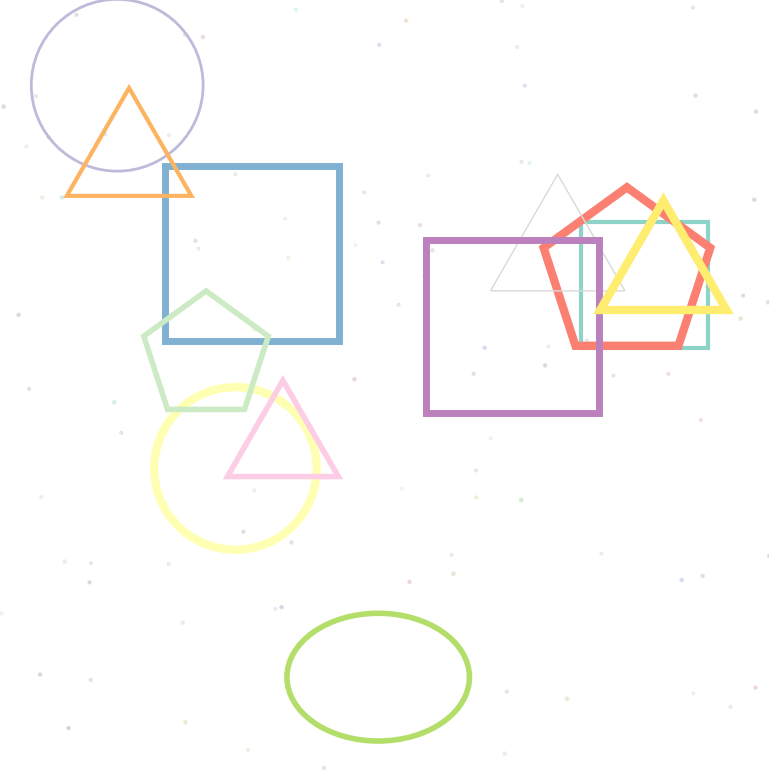[{"shape": "square", "thickness": 1.5, "radius": 0.41, "center": [0.837, 0.63]}, {"shape": "circle", "thickness": 3, "radius": 0.53, "center": [0.306, 0.392]}, {"shape": "circle", "thickness": 1, "radius": 0.56, "center": [0.152, 0.889]}, {"shape": "pentagon", "thickness": 3, "radius": 0.57, "center": [0.814, 0.643]}, {"shape": "square", "thickness": 2.5, "radius": 0.57, "center": [0.328, 0.671]}, {"shape": "triangle", "thickness": 1.5, "radius": 0.47, "center": [0.168, 0.792]}, {"shape": "oval", "thickness": 2, "radius": 0.59, "center": [0.491, 0.121]}, {"shape": "triangle", "thickness": 2, "radius": 0.42, "center": [0.367, 0.423]}, {"shape": "triangle", "thickness": 0.5, "radius": 0.5, "center": [0.724, 0.673]}, {"shape": "square", "thickness": 2.5, "radius": 0.56, "center": [0.666, 0.576]}, {"shape": "pentagon", "thickness": 2, "radius": 0.43, "center": [0.268, 0.537]}, {"shape": "triangle", "thickness": 3, "radius": 0.47, "center": [0.862, 0.645]}]